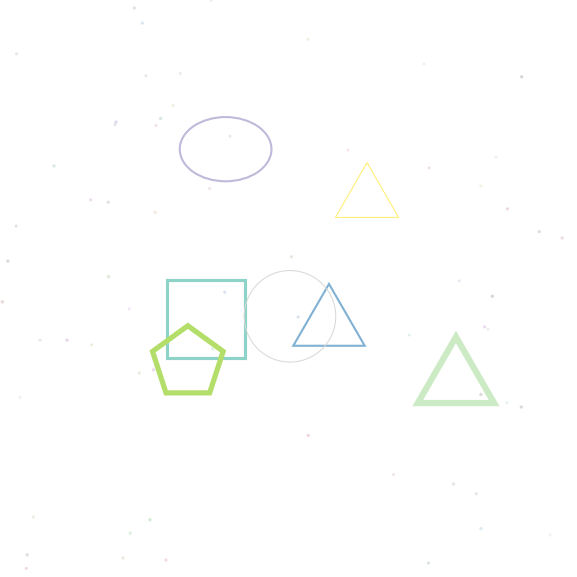[{"shape": "square", "thickness": 1.5, "radius": 0.34, "center": [0.357, 0.447]}, {"shape": "oval", "thickness": 1, "radius": 0.4, "center": [0.391, 0.741]}, {"shape": "triangle", "thickness": 1, "radius": 0.36, "center": [0.57, 0.436]}, {"shape": "pentagon", "thickness": 2.5, "radius": 0.32, "center": [0.325, 0.371]}, {"shape": "circle", "thickness": 0.5, "radius": 0.4, "center": [0.502, 0.451]}, {"shape": "triangle", "thickness": 3, "radius": 0.38, "center": [0.79, 0.339]}, {"shape": "triangle", "thickness": 0.5, "radius": 0.32, "center": [0.636, 0.654]}]